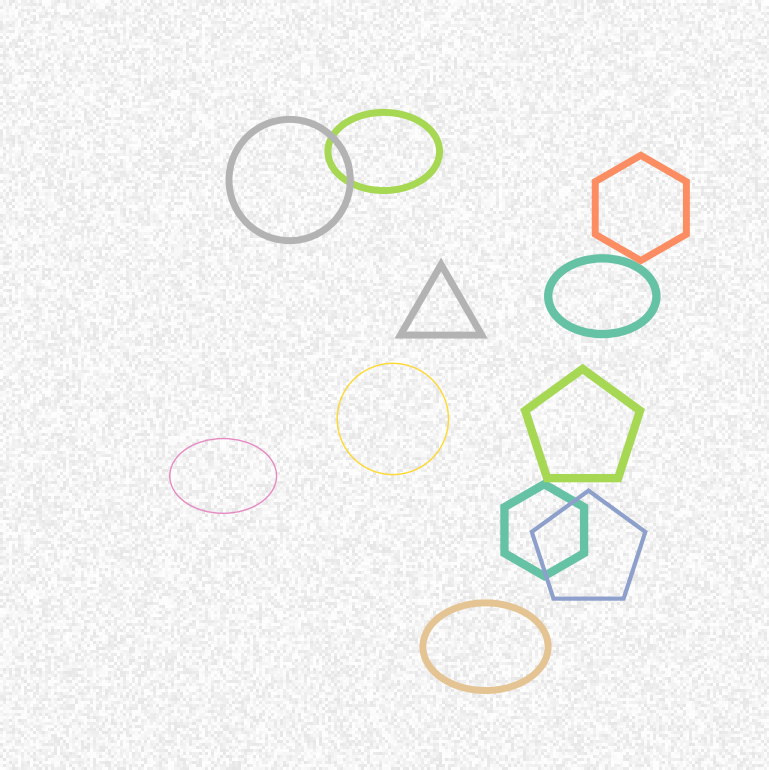[{"shape": "hexagon", "thickness": 3, "radius": 0.3, "center": [0.707, 0.311]}, {"shape": "oval", "thickness": 3, "radius": 0.35, "center": [0.782, 0.615]}, {"shape": "hexagon", "thickness": 2.5, "radius": 0.34, "center": [0.832, 0.73]}, {"shape": "pentagon", "thickness": 1.5, "radius": 0.39, "center": [0.764, 0.285]}, {"shape": "oval", "thickness": 0.5, "radius": 0.35, "center": [0.29, 0.382]}, {"shape": "oval", "thickness": 2.5, "radius": 0.36, "center": [0.498, 0.803]}, {"shape": "pentagon", "thickness": 3, "radius": 0.39, "center": [0.757, 0.442]}, {"shape": "circle", "thickness": 0.5, "radius": 0.36, "center": [0.51, 0.456]}, {"shape": "oval", "thickness": 2.5, "radius": 0.41, "center": [0.631, 0.16]}, {"shape": "circle", "thickness": 2.5, "radius": 0.39, "center": [0.376, 0.766]}, {"shape": "triangle", "thickness": 2.5, "radius": 0.31, "center": [0.573, 0.595]}]